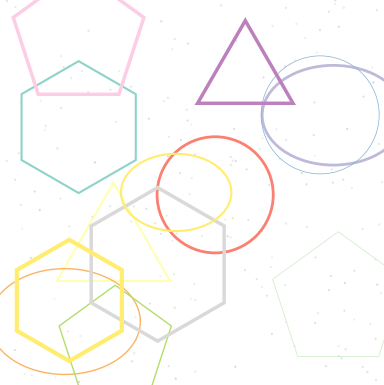[{"shape": "hexagon", "thickness": 1.5, "radius": 0.86, "center": [0.204, 0.67]}, {"shape": "triangle", "thickness": 1.5, "radius": 0.85, "center": [0.295, 0.355]}, {"shape": "oval", "thickness": 2, "radius": 0.93, "center": [0.866, 0.701]}, {"shape": "circle", "thickness": 2, "radius": 0.75, "center": [0.559, 0.494]}, {"shape": "circle", "thickness": 0.5, "radius": 0.77, "center": [0.832, 0.702]}, {"shape": "oval", "thickness": 1, "radius": 0.98, "center": [0.168, 0.165]}, {"shape": "pentagon", "thickness": 1, "radius": 0.77, "center": [0.299, 0.106]}, {"shape": "pentagon", "thickness": 2.5, "radius": 0.89, "center": [0.204, 0.899]}, {"shape": "hexagon", "thickness": 2.5, "radius": 1.0, "center": [0.41, 0.313]}, {"shape": "triangle", "thickness": 2.5, "radius": 0.72, "center": [0.637, 0.803]}, {"shape": "pentagon", "thickness": 0.5, "radius": 0.9, "center": [0.878, 0.219]}, {"shape": "oval", "thickness": 1.5, "radius": 0.72, "center": [0.458, 0.5]}, {"shape": "hexagon", "thickness": 3, "radius": 0.79, "center": [0.18, 0.22]}]